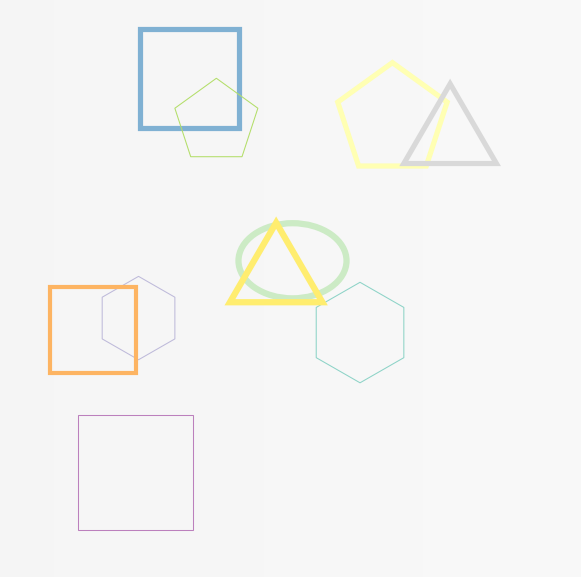[{"shape": "hexagon", "thickness": 0.5, "radius": 0.44, "center": [0.619, 0.423]}, {"shape": "pentagon", "thickness": 2.5, "radius": 0.49, "center": [0.675, 0.792]}, {"shape": "hexagon", "thickness": 0.5, "radius": 0.36, "center": [0.238, 0.448]}, {"shape": "square", "thickness": 2.5, "radius": 0.43, "center": [0.326, 0.863]}, {"shape": "square", "thickness": 2, "radius": 0.37, "center": [0.161, 0.428]}, {"shape": "pentagon", "thickness": 0.5, "radius": 0.38, "center": [0.372, 0.789]}, {"shape": "triangle", "thickness": 2.5, "radius": 0.46, "center": [0.774, 0.762]}, {"shape": "square", "thickness": 0.5, "radius": 0.5, "center": [0.233, 0.18]}, {"shape": "oval", "thickness": 3, "radius": 0.46, "center": [0.503, 0.548]}, {"shape": "triangle", "thickness": 3, "radius": 0.46, "center": [0.475, 0.522]}]